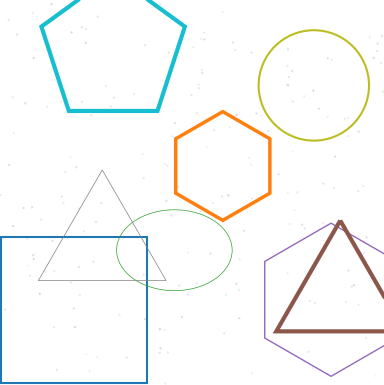[{"shape": "square", "thickness": 1.5, "radius": 0.95, "center": [0.191, 0.196]}, {"shape": "hexagon", "thickness": 2.5, "radius": 0.71, "center": [0.579, 0.569]}, {"shape": "oval", "thickness": 0.5, "radius": 0.75, "center": [0.453, 0.35]}, {"shape": "hexagon", "thickness": 1, "radius": 0.99, "center": [0.86, 0.221]}, {"shape": "triangle", "thickness": 3, "radius": 0.96, "center": [0.884, 0.235]}, {"shape": "triangle", "thickness": 0.5, "radius": 0.96, "center": [0.266, 0.367]}, {"shape": "circle", "thickness": 1.5, "radius": 0.72, "center": [0.815, 0.778]}, {"shape": "pentagon", "thickness": 3, "radius": 0.98, "center": [0.294, 0.87]}]